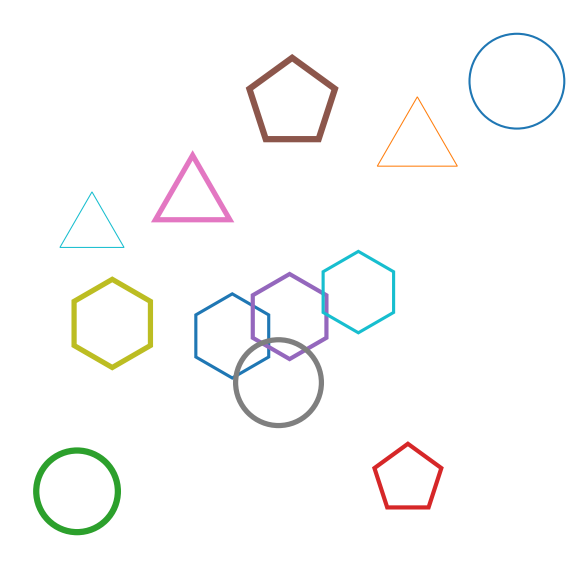[{"shape": "hexagon", "thickness": 1.5, "radius": 0.36, "center": [0.402, 0.417]}, {"shape": "circle", "thickness": 1, "radius": 0.41, "center": [0.895, 0.859]}, {"shape": "triangle", "thickness": 0.5, "radius": 0.4, "center": [0.723, 0.751]}, {"shape": "circle", "thickness": 3, "radius": 0.35, "center": [0.133, 0.148]}, {"shape": "pentagon", "thickness": 2, "radius": 0.3, "center": [0.706, 0.17]}, {"shape": "hexagon", "thickness": 2, "radius": 0.37, "center": [0.501, 0.451]}, {"shape": "pentagon", "thickness": 3, "radius": 0.39, "center": [0.506, 0.821]}, {"shape": "triangle", "thickness": 2.5, "radius": 0.37, "center": [0.334, 0.656]}, {"shape": "circle", "thickness": 2.5, "radius": 0.37, "center": [0.482, 0.337]}, {"shape": "hexagon", "thickness": 2.5, "radius": 0.38, "center": [0.194, 0.439]}, {"shape": "triangle", "thickness": 0.5, "radius": 0.32, "center": [0.159, 0.603]}, {"shape": "hexagon", "thickness": 1.5, "radius": 0.35, "center": [0.621, 0.493]}]